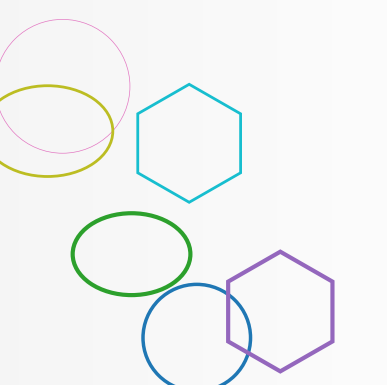[{"shape": "circle", "thickness": 2.5, "radius": 0.69, "center": [0.508, 0.123]}, {"shape": "oval", "thickness": 3, "radius": 0.76, "center": [0.339, 0.34]}, {"shape": "hexagon", "thickness": 3, "radius": 0.78, "center": [0.723, 0.191]}, {"shape": "circle", "thickness": 0.5, "radius": 0.87, "center": [0.162, 0.776]}, {"shape": "oval", "thickness": 2, "radius": 0.84, "center": [0.123, 0.659]}, {"shape": "hexagon", "thickness": 2, "radius": 0.77, "center": [0.488, 0.628]}]